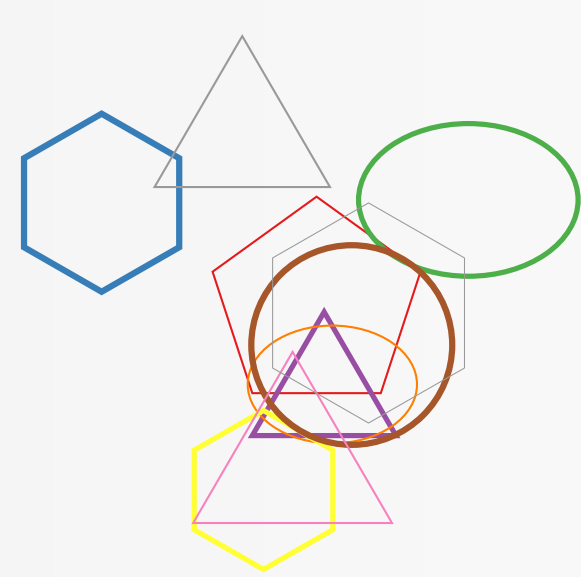[{"shape": "pentagon", "thickness": 1, "radius": 0.94, "center": [0.545, 0.47]}, {"shape": "hexagon", "thickness": 3, "radius": 0.77, "center": [0.175, 0.648]}, {"shape": "oval", "thickness": 2.5, "radius": 0.94, "center": [0.806, 0.653]}, {"shape": "triangle", "thickness": 2.5, "radius": 0.71, "center": [0.558, 0.316]}, {"shape": "oval", "thickness": 1, "radius": 0.73, "center": [0.572, 0.333]}, {"shape": "hexagon", "thickness": 2.5, "radius": 0.69, "center": [0.453, 0.151]}, {"shape": "circle", "thickness": 3, "radius": 0.86, "center": [0.605, 0.402]}, {"shape": "triangle", "thickness": 1, "radius": 0.99, "center": [0.503, 0.192]}, {"shape": "triangle", "thickness": 1, "radius": 0.87, "center": [0.417, 0.762]}, {"shape": "hexagon", "thickness": 0.5, "radius": 0.95, "center": [0.634, 0.457]}]